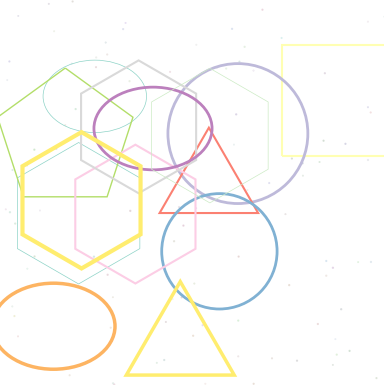[{"shape": "hexagon", "thickness": 0.5, "radius": 0.92, "center": [0.204, 0.446]}, {"shape": "oval", "thickness": 0.5, "radius": 0.67, "center": [0.246, 0.75]}, {"shape": "square", "thickness": 1.5, "radius": 0.72, "center": [0.875, 0.738]}, {"shape": "circle", "thickness": 2, "radius": 0.91, "center": [0.618, 0.653]}, {"shape": "triangle", "thickness": 1.5, "radius": 0.74, "center": [0.543, 0.521]}, {"shape": "circle", "thickness": 2, "radius": 0.75, "center": [0.57, 0.347]}, {"shape": "oval", "thickness": 2.5, "radius": 0.8, "center": [0.139, 0.153]}, {"shape": "pentagon", "thickness": 1, "radius": 0.92, "center": [0.169, 0.638]}, {"shape": "hexagon", "thickness": 1.5, "radius": 0.9, "center": [0.352, 0.444]}, {"shape": "hexagon", "thickness": 1.5, "radius": 0.86, "center": [0.36, 0.671]}, {"shape": "oval", "thickness": 2, "radius": 0.77, "center": [0.397, 0.666]}, {"shape": "hexagon", "thickness": 0.5, "radius": 0.87, "center": [0.545, 0.648]}, {"shape": "triangle", "thickness": 2.5, "radius": 0.81, "center": [0.468, 0.107]}, {"shape": "hexagon", "thickness": 3, "radius": 0.89, "center": [0.212, 0.48]}]